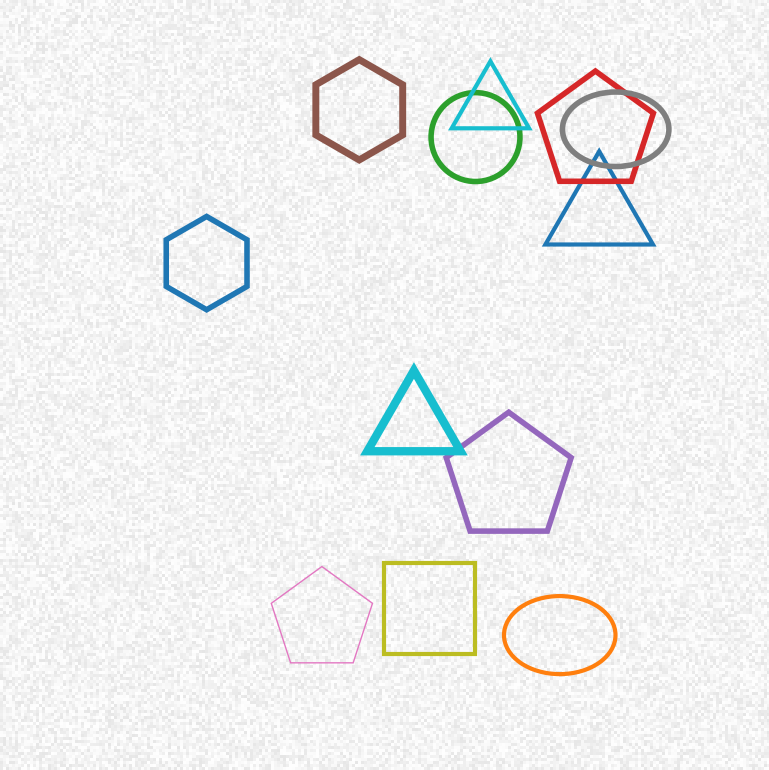[{"shape": "hexagon", "thickness": 2, "radius": 0.3, "center": [0.268, 0.658]}, {"shape": "triangle", "thickness": 1.5, "radius": 0.4, "center": [0.778, 0.723]}, {"shape": "oval", "thickness": 1.5, "radius": 0.36, "center": [0.727, 0.175]}, {"shape": "circle", "thickness": 2, "radius": 0.29, "center": [0.618, 0.822]}, {"shape": "pentagon", "thickness": 2, "radius": 0.4, "center": [0.773, 0.829]}, {"shape": "pentagon", "thickness": 2, "radius": 0.43, "center": [0.661, 0.379]}, {"shape": "hexagon", "thickness": 2.5, "radius": 0.33, "center": [0.467, 0.857]}, {"shape": "pentagon", "thickness": 0.5, "radius": 0.35, "center": [0.418, 0.195]}, {"shape": "oval", "thickness": 2, "radius": 0.35, "center": [0.8, 0.832]}, {"shape": "square", "thickness": 1.5, "radius": 0.3, "center": [0.558, 0.21]}, {"shape": "triangle", "thickness": 1.5, "radius": 0.29, "center": [0.637, 0.862]}, {"shape": "triangle", "thickness": 3, "radius": 0.35, "center": [0.538, 0.449]}]